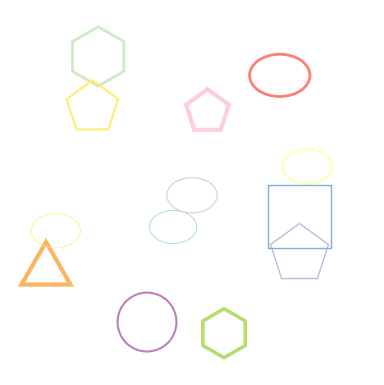[{"shape": "oval", "thickness": 0.5, "radius": 0.31, "center": [0.45, 0.411]}, {"shape": "oval", "thickness": 1.5, "radius": 0.32, "center": [0.798, 0.567]}, {"shape": "pentagon", "thickness": 1, "radius": 0.4, "center": [0.778, 0.34]}, {"shape": "oval", "thickness": 2, "radius": 0.39, "center": [0.727, 0.804]}, {"shape": "square", "thickness": 1, "radius": 0.41, "center": [0.779, 0.437]}, {"shape": "triangle", "thickness": 3, "radius": 0.37, "center": [0.12, 0.298]}, {"shape": "hexagon", "thickness": 2.5, "radius": 0.32, "center": [0.582, 0.134]}, {"shape": "pentagon", "thickness": 3, "radius": 0.29, "center": [0.539, 0.71]}, {"shape": "oval", "thickness": 1, "radius": 0.33, "center": [0.499, 0.493]}, {"shape": "circle", "thickness": 1.5, "radius": 0.38, "center": [0.382, 0.164]}, {"shape": "hexagon", "thickness": 2, "radius": 0.39, "center": [0.255, 0.853]}, {"shape": "pentagon", "thickness": 1.5, "radius": 0.35, "center": [0.24, 0.721]}, {"shape": "oval", "thickness": 0.5, "radius": 0.32, "center": [0.145, 0.401]}]